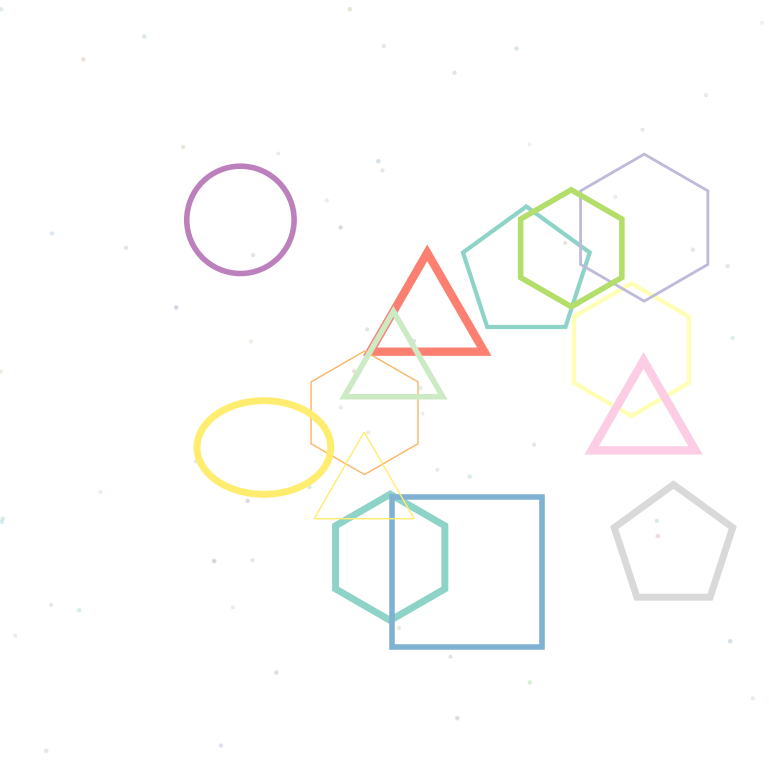[{"shape": "pentagon", "thickness": 1.5, "radius": 0.43, "center": [0.684, 0.645]}, {"shape": "hexagon", "thickness": 2.5, "radius": 0.41, "center": [0.507, 0.276]}, {"shape": "hexagon", "thickness": 1.5, "radius": 0.43, "center": [0.82, 0.546]}, {"shape": "hexagon", "thickness": 1, "radius": 0.48, "center": [0.837, 0.704]}, {"shape": "triangle", "thickness": 3, "radius": 0.43, "center": [0.555, 0.586]}, {"shape": "square", "thickness": 2, "radius": 0.49, "center": [0.606, 0.257]}, {"shape": "hexagon", "thickness": 0.5, "radius": 0.4, "center": [0.473, 0.464]}, {"shape": "hexagon", "thickness": 2, "radius": 0.38, "center": [0.742, 0.678]}, {"shape": "triangle", "thickness": 3, "radius": 0.39, "center": [0.836, 0.454]}, {"shape": "pentagon", "thickness": 2.5, "radius": 0.4, "center": [0.875, 0.29]}, {"shape": "circle", "thickness": 2, "radius": 0.35, "center": [0.312, 0.714]}, {"shape": "triangle", "thickness": 2, "radius": 0.37, "center": [0.511, 0.522]}, {"shape": "triangle", "thickness": 0.5, "radius": 0.38, "center": [0.473, 0.364]}, {"shape": "oval", "thickness": 2.5, "radius": 0.43, "center": [0.343, 0.419]}]